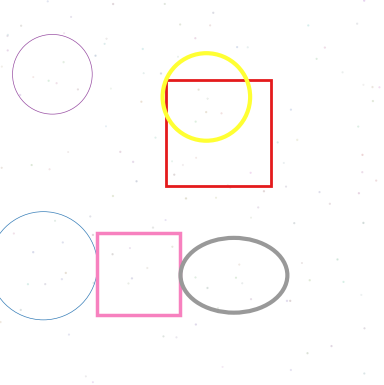[{"shape": "square", "thickness": 2, "radius": 0.68, "center": [0.568, 0.655]}, {"shape": "circle", "thickness": 0.5, "radius": 0.7, "center": [0.113, 0.31]}, {"shape": "circle", "thickness": 0.5, "radius": 0.52, "center": [0.136, 0.807]}, {"shape": "circle", "thickness": 3, "radius": 0.57, "center": [0.536, 0.748]}, {"shape": "square", "thickness": 2.5, "radius": 0.53, "center": [0.36, 0.289]}, {"shape": "oval", "thickness": 3, "radius": 0.69, "center": [0.608, 0.285]}]